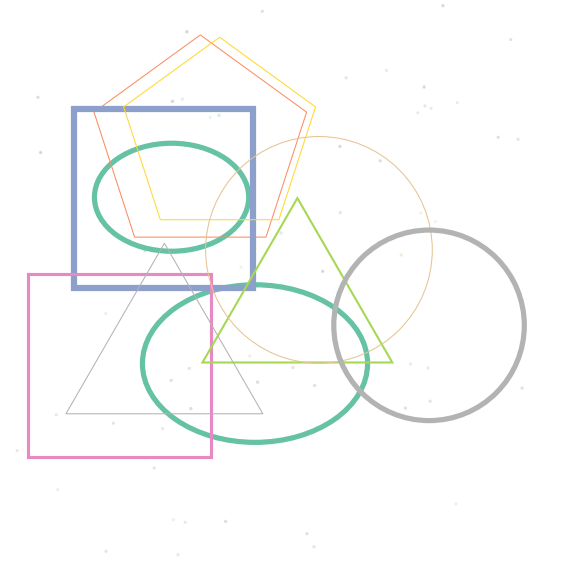[{"shape": "oval", "thickness": 2.5, "radius": 0.97, "center": [0.442, 0.37]}, {"shape": "oval", "thickness": 2.5, "radius": 0.67, "center": [0.297, 0.658]}, {"shape": "pentagon", "thickness": 0.5, "radius": 0.97, "center": [0.347, 0.745]}, {"shape": "square", "thickness": 3, "radius": 0.77, "center": [0.283, 0.655]}, {"shape": "square", "thickness": 1.5, "radius": 0.79, "center": [0.207, 0.366]}, {"shape": "triangle", "thickness": 1, "radius": 0.95, "center": [0.515, 0.466]}, {"shape": "pentagon", "thickness": 0.5, "radius": 0.87, "center": [0.38, 0.76]}, {"shape": "circle", "thickness": 0.5, "radius": 0.98, "center": [0.552, 0.566]}, {"shape": "triangle", "thickness": 0.5, "radius": 0.98, "center": [0.285, 0.381]}, {"shape": "circle", "thickness": 2.5, "radius": 0.82, "center": [0.743, 0.436]}]